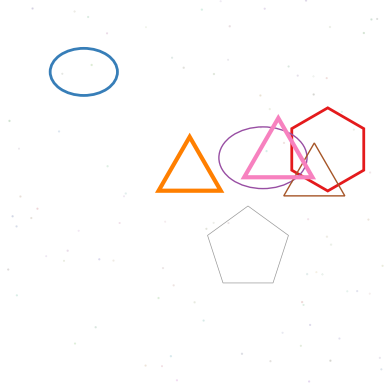[{"shape": "hexagon", "thickness": 2, "radius": 0.54, "center": [0.851, 0.612]}, {"shape": "oval", "thickness": 2, "radius": 0.44, "center": [0.218, 0.813]}, {"shape": "oval", "thickness": 1, "radius": 0.57, "center": [0.683, 0.59]}, {"shape": "triangle", "thickness": 3, "radius": 0.47, "center": [0.493, 0.551]}, {"shape": "triangle", "thickness": 1, "radius": 0.46, "center": [0.816, 0.537]}, {"shape": "triangle", "thickness": 3, "radius": 0.51, "center": [0.723, 0.591]}, {"shape": "pentagon", "thickness": 0.5, "radius": 0.55, "center": [0.644, 0.354]}]